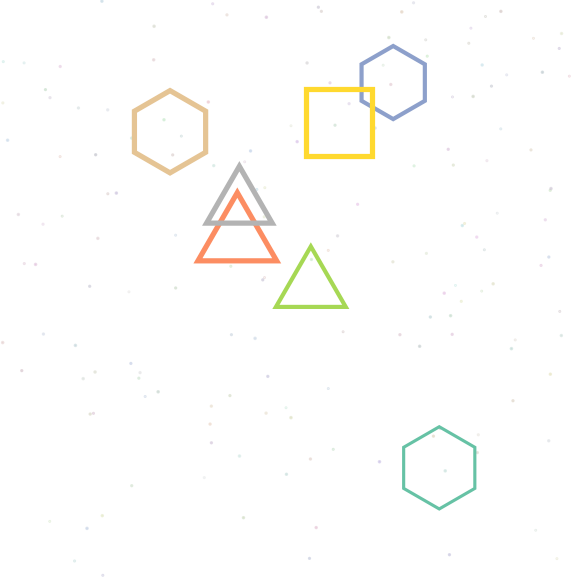[{"shape": "hexagon", "thickness": 1.5, "radius": 0.36, "center": [0.761, 0.189]}, {"shape": "triangle", "thickness": 2.5, "radius": 0.39, "center": [0.411, 0.587]}, {"shape": "hexagon", "thickness": 2, "radius": 0.32, "center": [0.681, 0.856]}, {"shape": "triangle", "thickness": 2, "radius": 0.35, "center": [0.538, 0.503]}, {"shape": "square", "thickness": 2.5, "radius": 0.29, "center": [0.587, 0.788]}, {"shape": "hexagon", "thickness": 2.5, "radius": 0.36, "center": [0.294, 0.771]}, {"shape": "triangle", "thickness": 2.5, "radius": 0.33, "center": [0.414, 0.646]}]